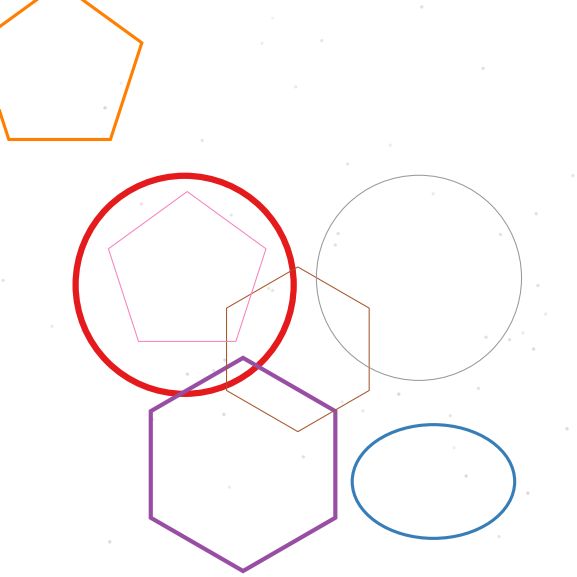[{"shape": "circle", "thickness": 3, "radius": 0.94, "center": [0.32, 0.506]}, {"shape": "oval", "thickness": 1.5, "radius": 0.7, "center": [0.751, 0.165]}, {"shape": "hexagon", "thickness": 2, "radius": 0.92, "center": [0.421, 0.195]}, {"shape": "pentagon", "thickness": 1.5, "radius": 0.75, "center": [0.103, 0.879]}, {"shape": "hexagon", "thickness": 0.5, "radius": 0.71, "center": [0.516, 0.394]}, {"shape": "pentagon", "thickness": 0.5, "radius": 0.72, "center": [0.324, 0.524]}, {"shape": "circle", "thickness": 0.5, "radius": 0.89, "center": [0.725, 0.518]}]